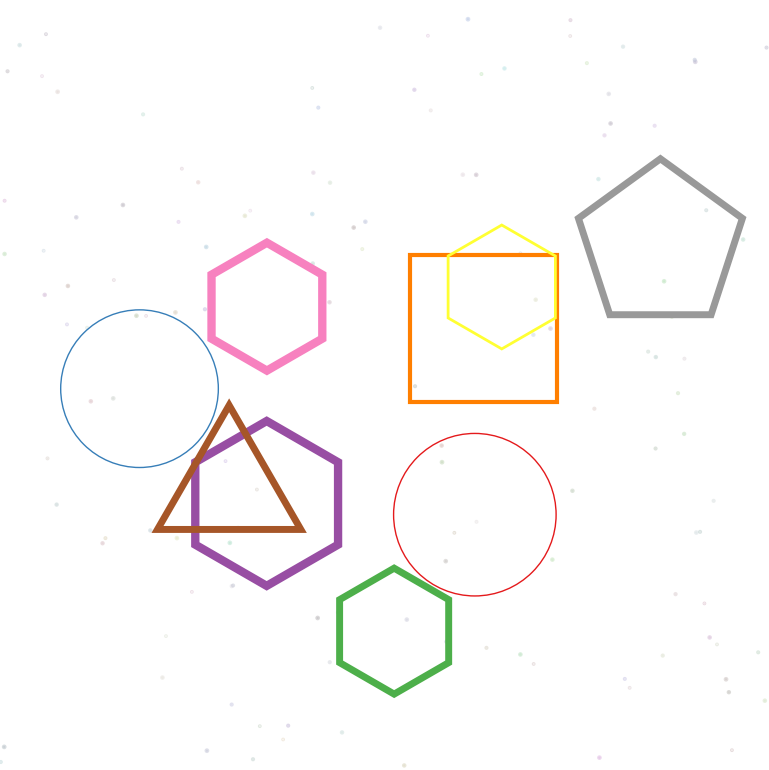[{"shape": "circle", "thickness": 0.5, "radius": 0.53, "center": [0.617, 0.332]}, {"shape": "circle", "thickness": 0.5, "radius": 0.51, "center": [0.181, 0.495]}, {"shape": "hexagon", "thickness": 2.5, "radius": 0.41, "center": [0.512, 0.18]}, {"shape": "hexagon", "thickness": 3, "radius": 0.54, "center": [0.346, 0.346]}, {"shape": "square", "thickness": 1.5, "radius": 0.48, "center": [0.628, 0.573]}, {"shape": "hexagon", "thickness": 1, "radius": 0.4, "center": [0.652, 0.627]}, {"shape": "triangle", "thickness": 2.5, "radius": 0.54, "center": [0.298, 0.366]}, {"shape": "hexagon", "thickness": 3, "radius": 0.42, "center": [0.347, 0.602]}, {"shape": "pentagon", "thickness": 2.5, "radius": 0.56, "center": [0.858, 0.682]}]